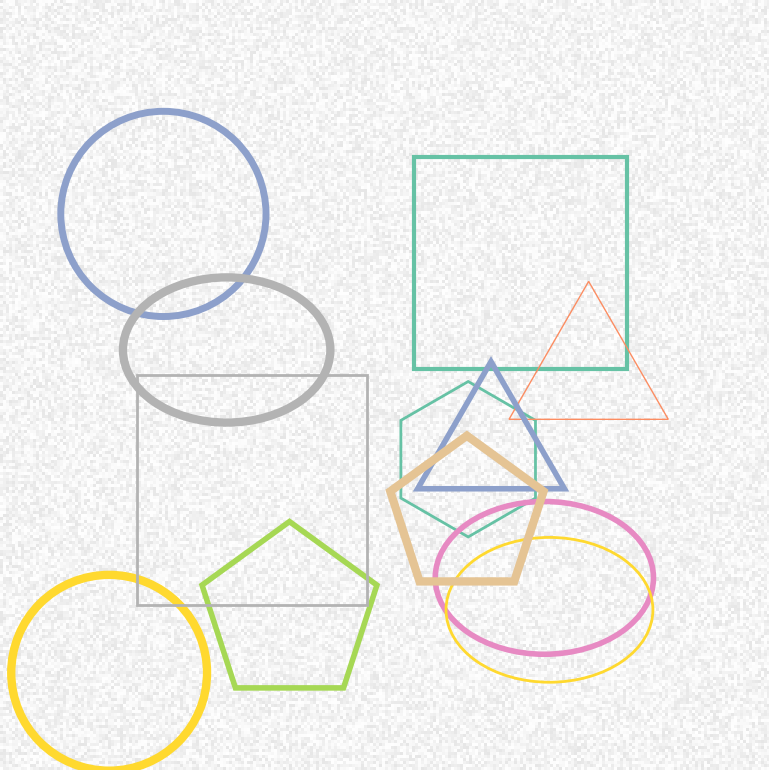[{"shape": "hexagon", "thickness": 1, "radius": 0.5, "center": [0.608, 0.404]}, {"shape": "square", "thickness": 1.5, "radius": 0.69, "center": [0.677, 0.658]}, {"shape": "triangle", "thickness": 0.5, "radius": 0.6, "center": [0.764, 0.515]}, {"shape": "triangle", "thickness": 2, "radius": 0.55, "center": [0.638, 0.42]}, {"shape": "circle", "thickness": 2.5, "radius": 0.67, "center": [0.212, 0.722]}, {"shape": "oval", "thickness": 2, "radius": 0.71, "center": [0.707, 0.25]}, {"shape": "pentagon", "thickness": 2, "radius": 0.6, "center": [0.376, 0.203]}, {"shape": "oval", "thickness": 1, "radius": 0.67, "center": [0.714, 0.208]}, {"shape": "circle", "thickness": 3, "radius": 0.64, "center": [0.142, 0.126]}, {"shape": "pentagon", "thickness": 3, "radius": 0.52, "center": [0.606, 0.33]}, {"shape": "square", "thickness": 1, "radius": 0.75, "center": [0.327, 0.363]}, {"shape": "oval", "thickness": 3, "radius": 0.67, "center": [0.294, 0.545]}]